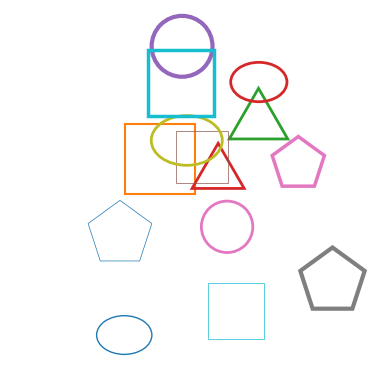[{"shape": "oval", "thickness": 1, "radius": 0.36, "center": [0.323, 0.13]}, {"shape": "pentagon", "thickness": 0.5, "radius": 0.44, "center": [0.312, 0.393]}, {"shape": "square", "thickness": 1.5, "radius": 0.45, "center": [0.415, 0.588]}, {"shape": "triangle", "thickness": 2, "radius": 0.44, "center": [0.671, 0.683]}, {"shape": "triangle", "thickness": 2, "radius": 0.39, "center": [0.567, 0.55]}, {"shape": "oval", "thickness": 2, "radius": 0.37, "center": [0.672, 0.787]}, {"shape": "circle", "thickness": 3, "radius": 0.4, "center": [0.473, 0.88]}, {"shape": "square", "thickness": 0.5, "radius": 0.34, "center": [0.525, 0.591]}, {"shape": "pentagon", "thickness": 2.5, "radius": 0.36, "center": [0.775, 0.574]}, {"shape": "circle", "thickness": 2, "radius": 0.33, "center": [0.59, 0.411]}, {"shape": "pentagon", "thickness": 3, "radius": 0.44, "center": [0.864, 0.269]}, {"shape": "oval", "thickness": 2, "radius": 0.46, "center": [0.485, 0.635]}, {"shape": "square", "thickness": 0.5, "radius": 0.36, "center": [0.613, 0.192]}, {"shape": "square", "thickness": 2.5, "radius": 0.43, "center": [0.47, 0.784]}]